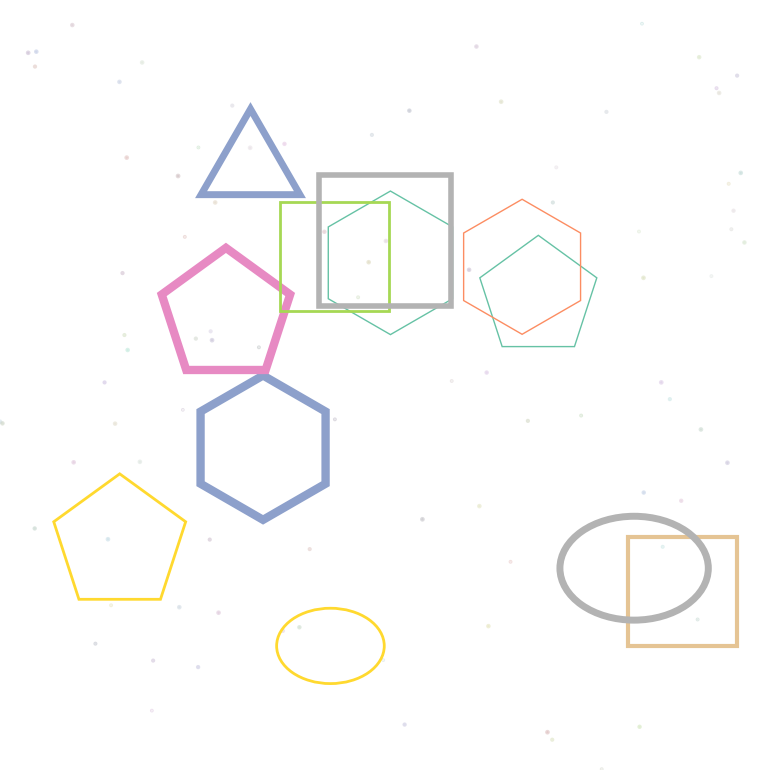[{"shape": "pentagon", "thickness": 0.5, "radius": 0.4, "center": [0.699, 0.614]}, {"shape": "hexagon", "thickness": 0.5, "radius": 0.47, "center": [0.507, 0.659]}, {"shape": "hexagon", "thickness": 0.5, "radius": 0.44, "center": [0.678, 0.654]}, {"shape": "hexagon", "thickness": 3, "radius": 0.47, "center": [0.342, 0.419]}, {"shape": "triangle", "thickness": 2.5, "radius": 0.37, "center": [0.325, 0.784]}, {"shape": "pentagon", "thickness": 3, "radius": 0.44, "center": [0.293, 0.59]}, {"shape": "square", "thickness": 1, "radius": 0.35, "center": [0.435, 0.667]}, {"shape": "oval", "thickness": 1, "radius": 0.35, "center": [0.429, 0.161]}, {"shape": "pentagon", "thickness": 1, "radius": 0.45, "center": [0.155, 0.295]}, {"shape": "square", "thickness": 1.5, "radius": 0.35, "center": [0.886, 0.232]}, {"shape": "oval", "thickness": 2.5, "radius": 0.48, "center": [0.824, 0.262]}, {"shape": "square", "thickness": 2, "radius": 0.43, "center": [0.5, 0.688]}]